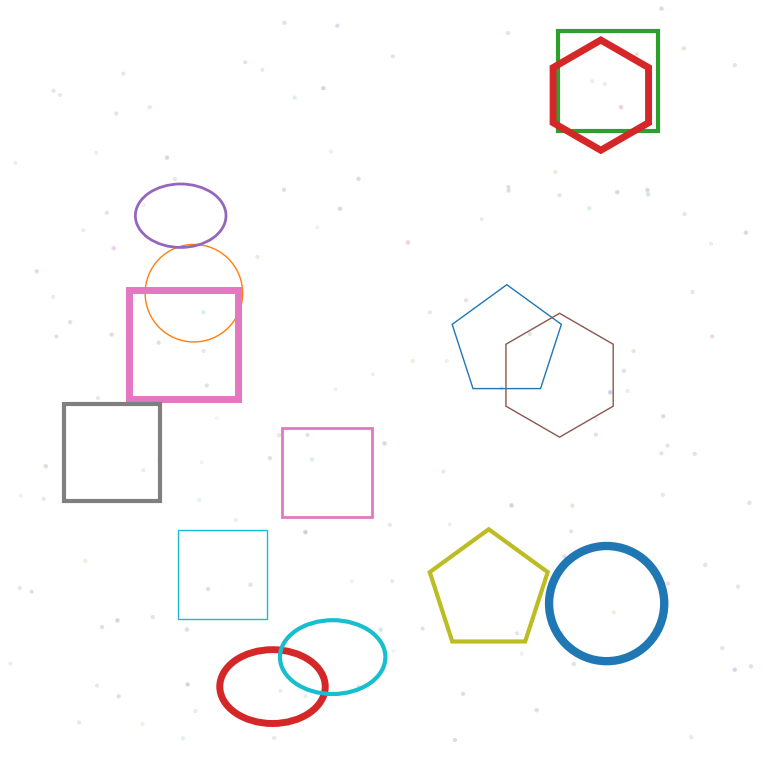[{"shape": "circle", "thickness": 3, "radius": 0.37, "center": [0.788, 0.216]}, {"shape": "pentagon", "thickness": 0.5, "radius": 0.37, "center": [0.658, 0.556]}, {"shape": "circle", "thickness": 0.5, "radius": 0.32, "center": [0.252, 0.619]}, {"shape": "square", "thickness": 1.5, "radius": 0.32, "center": [0.79, 0.895]}, {"shape": "oval", "thickness": 2.5, "radius": 0.34, "center": [0.354, 0.108]}, {"shape": "hexagon", "thickness": 2.5, "radius": 0.36, "center": [0.78, 0.876]}, {"shape": "oval", "thickness": 1, "radius": 0.29, "center": [0.235, 0.72]}, {"shape": "hexagon", "thickness": 0.5, "radius": 0.4, "center": [0.727, 0.513]}, {"shape": "square", "thickness": 1, "radius": 0.29, "center": [0.425, 0.386]}, {"shape": "square", "thickness": 2.5, "radius": 0.35, "center": [0.238, 0.553]}, {"shape": "square", "thickness": 1.5, "radius": 0.31, "center": [0.145, 0.412]}, {"shape": "pentagon", "thickness": 1.5, "radius": 0.4, "center": [0.635, 0.232]}, {"shape": "oval", "thickness": 1.5, "radius": 0.34, "center": [0.432, 0.147]}, {"shape": "square", "thickness": 0.5, "radius": 0.29, "center": [0.289, 0.254]}]